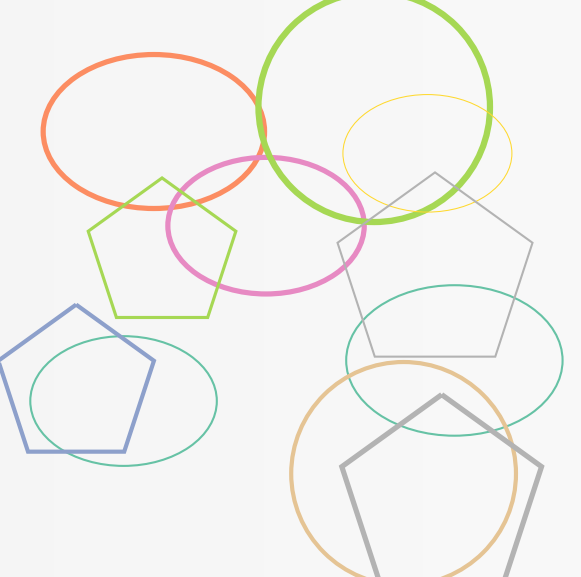[{"shape": "oval", "thickness": 1, "radius": 0.93, "center": [0.782, 0.375]}, {"shape": "oval", "thickness": 1, "radius": 0.8, "center": [0.213, 0.305]}, {"shape": "oval", "thickness": 2.5, "radius": 0.95, "center": [0.265, 0.771]}, {"shape": "pentagon", "thickness": 2, "radius": 0.7, "center": [0.131, 0.331]}, {"shape": "oval", "thickness": 2.5, "radius": 0.84, "center": [0.458, 0.608]}, {"shape": "circle", "thickness": 3, "radius": 1.0, "center": [0.644, 0.814]}, {"shape": "pentagon", "thickness": 1.5, "radius": 0.67, "center": [0.279, 0.557]}, {"shape": "oval", "thickness": 0.5, "radius": 0.73, "center": [0.735, 0.734]}, {"shape": "circle", "thickness": 2, "radius": 0.97, "center": [0.694, 0.179]}, {"shape": "pentagon", "thickness": 2.5, "radius": 0.9, "center": [0.76, 0.135]}, {"shape": "pentagon", "thickness": 1, "radius": 0.88, "center": [0.748, 0.524]}]